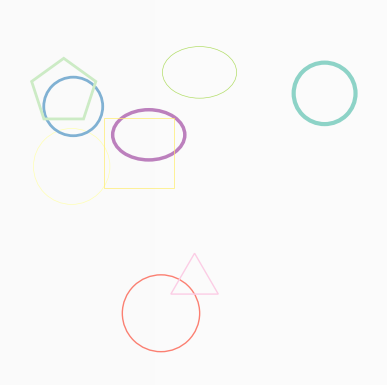[{"shape": "circle", "thickness": 3, "radius": 0.4, "center": [0.838, 0.757]}, {"shape": "circle", "thickness": 0.5, "radius": 0.49, "center": [0.185, 0.568]}, {"shape": "circle", "thickness": 1, "radius": 0.5, "center": [0.415, 0.186]}, {"shape": "circle", "thickness": 2, "radius": 0.38, "center": [0.189, 0.724]}, {"shape": "oval", "thickness": 0.5, "radius": 0.48, "center": [0.515, 0.812]}, {"shape": "triangle", "thickness": 1, "radius": 0.35, "center": [0.502, 0.272]}, {"shape": "oval", "thickness": 2.5, "radius": 0.47, "center": [0.384, 0.65]}, {"shape": "pentagon", "thickness": 2, "radius": 0.44, "center": [0.164, 0.761]}, {"shape": "square", "thickness": 0.5, "radius": 0.45, "center": [0.358, 0.604]}]